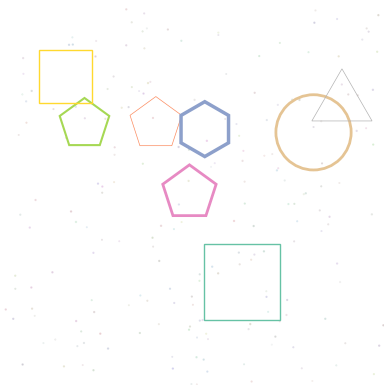[{"shape": "square", "thickness": 1, "radius": 0.49, "center": [0.629, 0.267]}, {"shape": "pentagon", "thickness": 0.5, "radius": 0.35, "center": [0.405, 0.679]}, {"shape": "hexagon", "thickness": 2.5, "radius": 0.36, "center": [0.532, 0.665]}, {"shape": "pentagon", "thickness": 2, "radius": 0.36, "center": [0.492, 0.499]}, {"shape": "pentagon", "thickness": 1.5, "radius": 0.34, "center": [0.219, 0.678]}, {"shape": "square", "thickness": 1, "radius": 0.34, "center": [0.17, 0.802]}, {"shape": "circle", "thickness": 2, "radius": 0.49, "center": [0.814, 0.656]}, {"shape": "triangle", "thickness": 0.5, "radius": 0.45, "center": [0.888, 0.731]}]